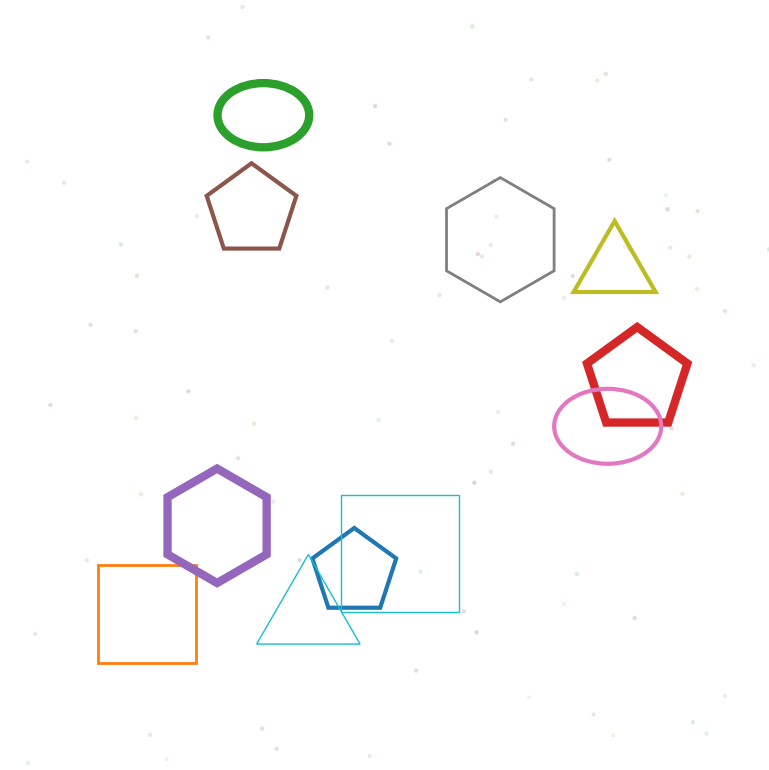[{"shape": "pentagon", "thickness": 1.5, "radius": 0.29, "center": [0.46, 0.257]}, {"shape": "square", "thickness": 1, "radius": 0.32, "center": [0.191, 0.203]}, {"shape": "oval", "thickness": 3, "radius": 0.3, "center": [0.342, 0.85]}, {"shape": "pentagon", "thickness": 3, "radius": 0.34, "center": [0.828, 0.507]}, {"shape": "hexagon", "thickness": 3, "radius": 0.37, "center": [0.282, 0.317]}, {"shape": "pentagon", "thickness": 1.5, "radius": 0.31, "center": [0.327, 0.727]}, {"shape": "oval", "thickness": 1.5, "radius": 0.35, "center": [0.789, 0.446]}, {"shape": "hexagon", "thickness": 1, "radius": 0.4, "center": [0.65, 0.689]}, {"shape": "triangle", "thickness": 1.5, "radius": 0.31, "center": [0.798, 0.652]}, {"shape": "triangle", "thickness": 0.5, "radius": 0.39, "center": [0.4, 0.202]}, {"shape": "square", "thickness": 0.5, "radius": 0.38, "center": [0.519, 0.281]}]